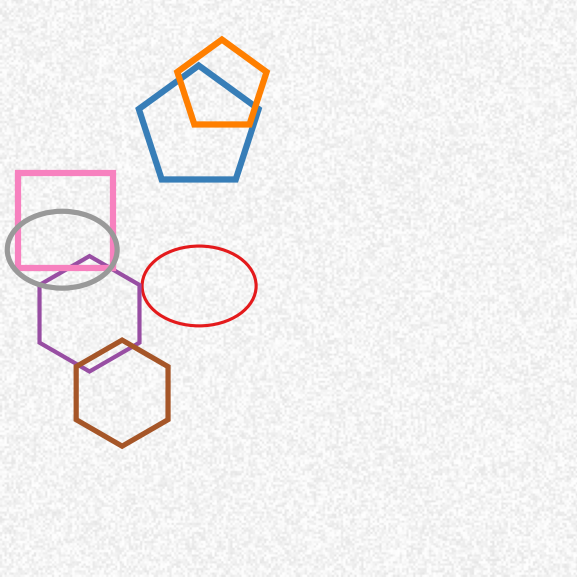[{"shape": "oval", "thickness": 1.5, "radius": 0.49, "center": [0.345, 0.504]}, {"shape": "pentagon", "thickness": 3, "radius": 0.55, "center": [0.344, 0.777]}, {"shape": "hexagon", "thickness": 2, "radius": 0.5, "center": [0.155, 0.456]}, {"shape": "pentagon", "thickness": 3, "radius": 0.41, "center": [0.384, 0.849]}, {"shape": "hexagon", "thickness": 2.5, "radius": 0.46, "center": [0.211, 0.318]}, {"shape": "square", "thickness": 3, "radius": 0.41, "center": [0.113, 0.618]}, {"shape": "oval", "thickness": 2.5, "radius": 0.48, "center": [0.108, 0.567]}]